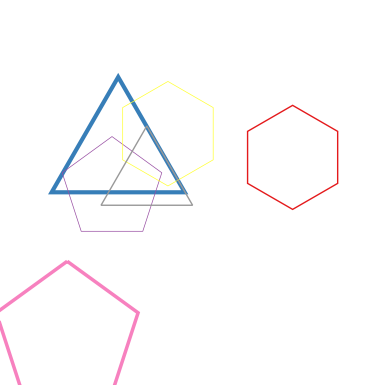[{"shape": "hexagon", "thickness": 1, "radius": 0.68, "center": [0.76, 0.591]}, {"shape": "triangle", "thickness": 3, "radius": 1.0, "center": [0.307, 0.6]}, {"shape": "pentagon", "thickness": 0.5, "radius": 0.68, "center": [0.291, 0.509]}, {"shape": "hexagon", "thickness": 0.5, "radius": 0.68, "center": [0.436, 0.653]}, {"shape": "pentagon", "thickness": 2.5, "radius": 0.97, "center": [0.175, 0.128]}, {"shape": "triangle", "thickness": 1, "radius": 0.69, "center": [0.381, 0.536]}]